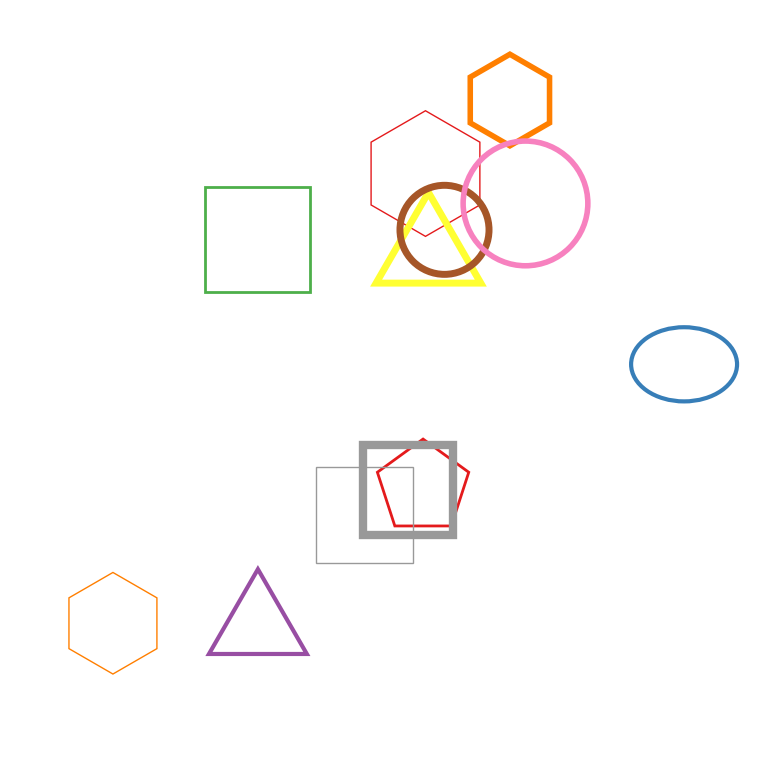[{"shape": "hexagon", "thickness": 0.5, "radius": 0.41, "center": [0.553, 0.775]}, {"shape": "pentagon", "thickness": 1, "radius": 0.31, "center": [0.549, 0.367]}, {"shape": "oval", "thickness": 1.5, "radius": 0.34, "center": [0.888, 0.527]}, {"shape": "square", "thickness": 1, "radius": 0.34, "center": [0.334, 0.689]}, {"shape": "triangle", "thickness": 1.5, "radius": 0.37, "center": [0.335, 0.187]}, {"shape": "hexagon", "thickness": 2, "radius": 0.3, "center": [0.662, 0.87]}, {"shape": "hexagon", "thickness": 0.5, "radius": 0.33, "center": [0.147, 0.191]}, {"shape": "triangle", "thickness": 2.5, "radius": 0.39, "center": [0.556, 0.672]}, {"shape": "circle", "thickness": 2.5, "radius": 0.29, "center": [0.577, 0.702]}, {"shape": "circle", "thickness": 2, "radius": 0.4, "center": [0.682, 0.736]}, {"shape": "square", "thickness": 3, "radius": 0.29, "center": [0.53, 0.363]}, {"shape": "square", "thickness": 0.5, "radius": 0.31, "center": [0.473, 0.331]}]